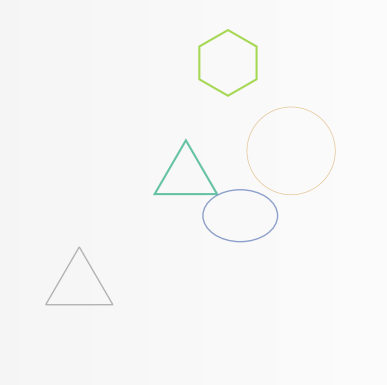[{"shape": "triangle", "thickness": 1.5, "radius": 0.47, "center": [0.48, 0.542]}, {"shape": "oval", "thickness": 1, "radius": 0.48, "center": [0.62, 0.44]}, {"shape": "hexagon", "thickness": 1.5, "radius": 0.43, "center": [0.588, 0.837]}, {"shape": "circle", "thickness": 0.5, "radius": 0.57, "center": [0.751, 0.608]}, {"shape": "triangle", "thickness": 1, "radius": 0.5, "center": [0.205, 0.259]}]